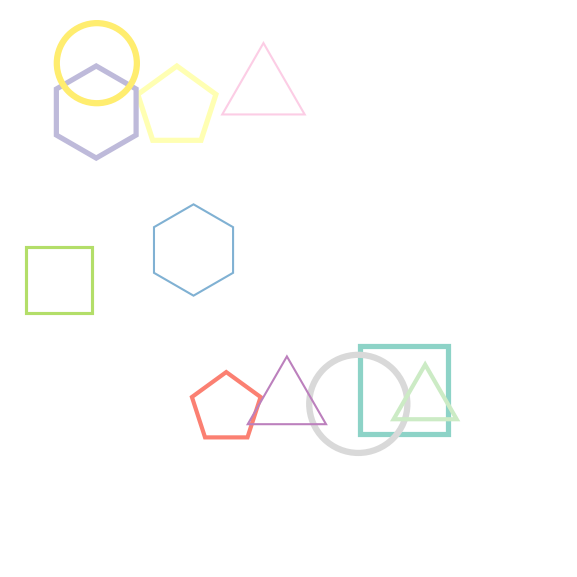[{"shape": "square", "thickness": 2.5, "radius": 0.38, "center": [0.7, 0.324]}, {"shape": "pentagon", "thickness": 2.5, "radius": 0.36, "center": [0.306, 0.814]}, {"shape": "hexagon", "thickness": 2.5, "radius": 0.4, "center": [0.167, 0.805]}, {"shape": "pentagon", "thickness": 2, "radius": 0.31, "center": [0.392, 0.292]}, {"shape": "hexagon", "thickness": 1, "radius": 0.4, "center": [0.335, 0.566]}, {"shape": "square", "thickness": 1.5, "radius": 0.29, "center": [0.102, 0.514]}, {"shape": "triangle", "thickness": 1, "radius": 0.41, "center": [0.456, 0.842]}, {"shape": "circle", "thickness": 3, "radius": 0.42, "center": [0.62, 0.3]}, {"shape": "triangle", "thickness": 1, "radius": 0.39, "center": [0.497, 0.304]}, {"shape": "triangle", "thickness": 2, "radius": 0.32, "center": [0.736, 0.305]}, {"shape": "circle", "thickness": 3, "radius": 0.35, "center": [0.168, 0.89]}]